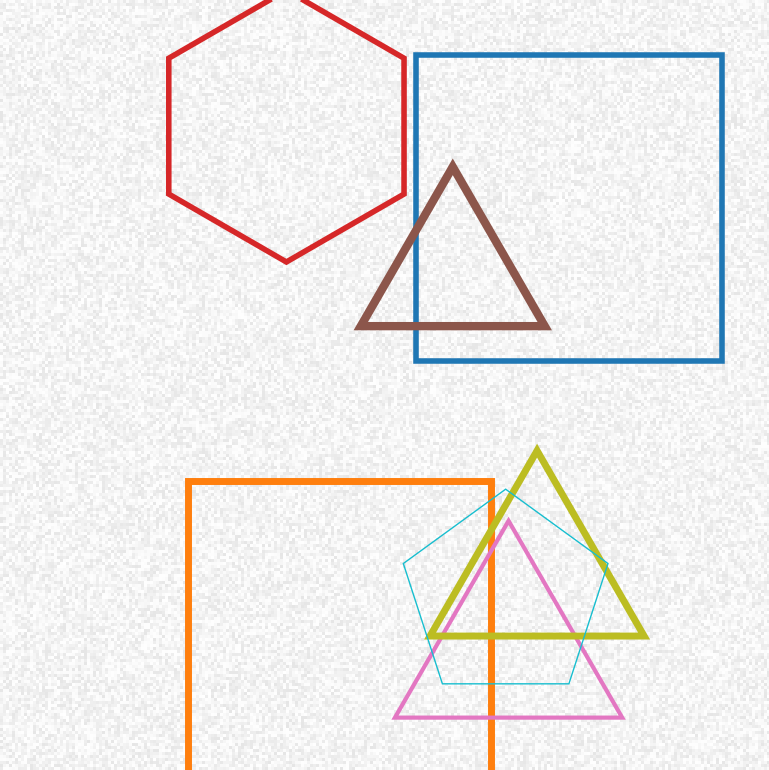[{"shape": "square", "thickness": 2, "radius": 0.99, "center": [0.739, 0.73]}, {"shape": "square", "thickness": 2.5, "radius": 0.98, "center": [0.441, 0.178]}, {"shape": "hexagon", "thickness": 2, "radius": 0.88, "center": [0.372, 0.836]}, {"shape": "triangle", "thickness": 3, "radius": 0.69, "center": [0.588, 0.645]}, {"shape": "triangle", "thickness": 1.5, "radius": 0.85, "center": [0.66, 0.153]}, {"shape": "triangle", "thickness": 2.5, "radius": 0.8, "center": [0.697, 0.254]}, {"shape": "pentagon", "thickness": 0.5, "radius": 0.7, "center": [0.657, 0.225]}]